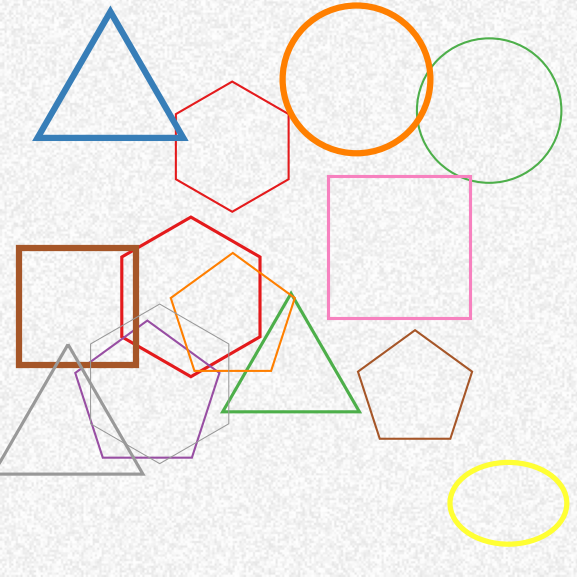[{"shape": "hexagon", "thickness": 1.5, "radius": 0.69, "center": [0.331, 0.485]}, {"shape": "hexagon", "thickness": 1, "radius": 0.56, "center": [0.402, 0.745]}, {"shape": "triangle", "thickness": 3, "radius": 0.73, "center": [0.191, 0.833]}, {"shape": "triangle", "thickness": 1.5, "radius": 0.68, "center": [0.504, 0.354]}, {"shape": "circle", "thickness": 1, "radius": 0.63, "center": [0.847, 0.808]}, {"shape": "pentagon", "thickness": 1, "radius": 0.66, "center": [0.255, 0.313]}, {"shape": "circle", "thickness": 3, "radius": 0.64, "center": [0.617, 0.862]}, {"shape": "pentagon", "thickness": 1, "radius": 0.56, "center": [0.403, 0.448]}, {"shape": "oval", "thickness": 2.5, "radius": 0.51, "center": [0.88, 0.128]}, {"shape": "pentagon", "thickness": 1, "radius": 0.52, "center": [0.719, 0.323]}, {"shape": "square", "thickness": 3, "radius": 0.51, "center": [0.135, 0.469]}, {"shape": "square", "thickness": 1.5, "radius": 0.61, "center": [0.691, 0.571]}, {"shape": "hexagon", "thickness": 0.5, "radius": 0.69, "center": [0.277, 0.334]}, {"shape": "triangle", "thickness": 1.5, "radius": 0.75, "center": [0.118, 0.253]}]